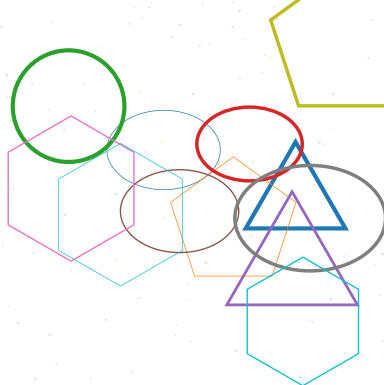[{"shape": "oval", "thickness": 0.5, "radius": 0.74, "center": [0.425, 0.61]}, {"shape": "triangle", "thickness": 3, "radius": 0.75, "center": [0.768, 0.481]}, {"shape": "pentagon", "thickness": 0.5, "radius": 0.86, "center": [0.606, 0.421]}, {"shape": "circle", "thickness": 3, "radius": 0.72, "center": [0.178, 0.724]}, {"shape": "oval", "thickness": 2.5, "radius": 0.68, "center": [0.648, 0.626]}, {"shape": "triangle", "thickness": 2, "radius": 0.98, "center": [0.759, 0.306]}, {"shape": "oval", "thickness": 1, "radius": 0.77, "center": [0.466, 0.452]}, {"shape": "hexagon", "thickness": 1, "radius": 0.94, "center": [0.185, 0.51]}, {"shape": "oval", "thickness": 2.5, "radius": 0.98, "center": [0.806, 0.433]}, {"shape": "pentagon", "thickness": 2.5, "radius": 1.0, "center": [0.893, 0.886]}, {"shape": "hexagon", "thickness": 1, "radius": 0.83, "center": [0.787, 0.165]}, {"shape": "hexagon", "thickness": 0.5, "radius": 0.93, "center": [0.313, 0.442]}]